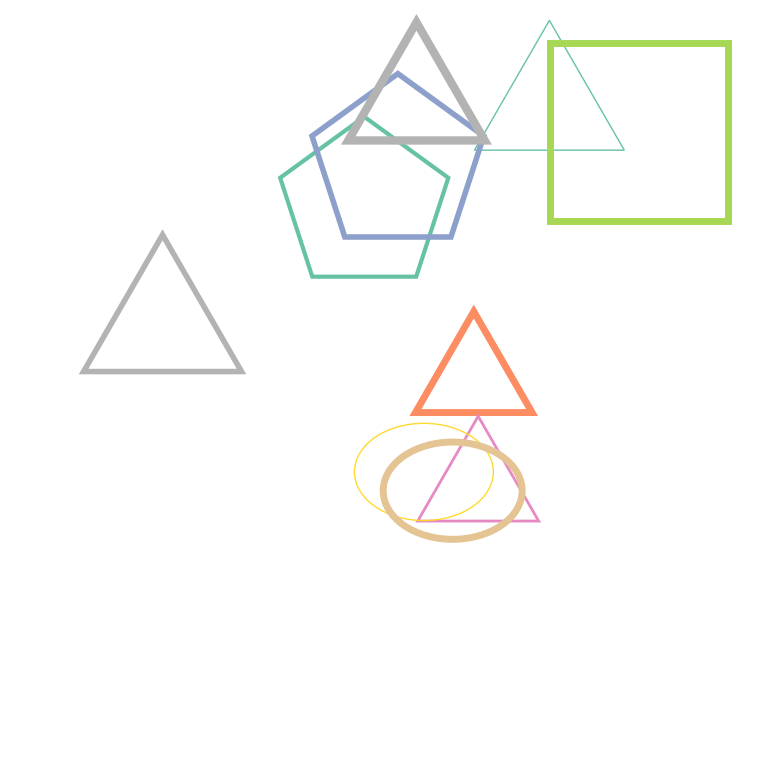[{"shape": "pentagon", "thickness": 1.5, "radius": 0.57, "center": [0.473, 0.734]}, {"shape": "triangle", "thickness": 0.5, "radius": 0.56, "center": [0.713, 0.861]}, {"shape": "triangle", "thickness": 2.5, "radius": 0.44, "center": [0.615, 0.508]}, {"shape": "pentagon", "thickness": 2, "radius": 0.59, "center": [0.517, 0.787]}, {"shape": "triangle", "thickness": 1, "radius": 0.45, "center": [0.621, 0.369]}, {"shape": "square", "thickness": 2.5, "radius": 0.58, "center": [0.83, 0.829]}, {"shape": "oval", "thickness": 0.5, "radius": 0.45, "center": [0.551, 0.387]}, {"shape": "oval", "thickness": 2.5, "radius": 0.45, "center": [0.588, 0.363]}, {"shape": "triangle", "thickness": 2, "radius": 0.59, "center": [0.211, 0.577]}, {"shape": "triangle", "thickness": 3, "radius": 0.51, "center": [0.541, 0.869]}]